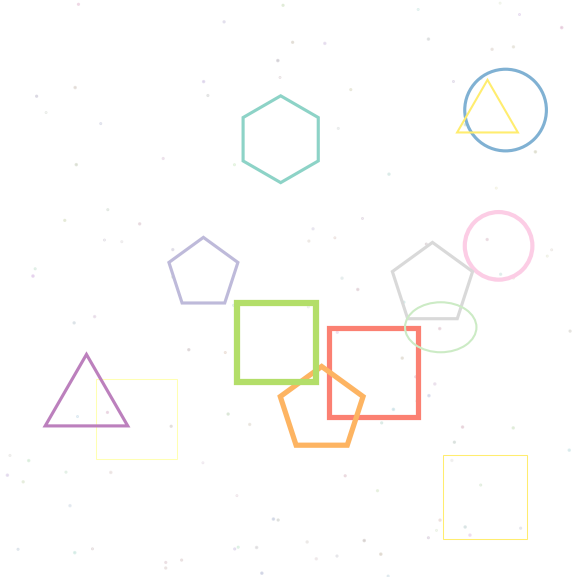[{"shape": "hexagon", "thickness": 1.5, "radius": 0.38, "center": [0.486, 0.758]}, {"shape": "square", "thickness": 0.5, "radius": 0.35, "center": [0.237, 0.274]}, {"shape": "pentagon", "thickness": 1.5, "radius": 0.31, "center": [0.352, 0.525]}, {"shape": "square", "thickness": 2.5, "radius": 0.39, "center": [0.647, 0.354]}, {"shape": "circle", "thickness": 1.5, "radius": 0.35, "center": [0.875, 0.809]}, {"shape": "pentagon", "thickness": 2.5, "radius": 0.38, "center": [0.557, 0.289]}, {"shape": "square", "thickness": 3, "radius": 0.34, "center": [0.479, 0.406]}, {"shape": "circle", "thickness": 2, "radius": 0.29, "center": [0.863, 0.573]}, {"shape": "pentagon", "thickness": 1.5, "radius": 0.37, "center": [0.749, 0.506]}, {"shape": "triangle", "thickness": 1.5, "radius": 0.41, "center": [0.15, 0.303]}, {"shape": "oval", "thickness": 1, "radius": 0.31, "center": [0.763, 0.432]}, {"shape": "triangle", "thickness": 1, "radius": 0.3, "center": [0.844, 0.8]}, {"shape": "square", "thickness": 0.5, "radius": 0.36, "center": [0.839, 0.138]}]